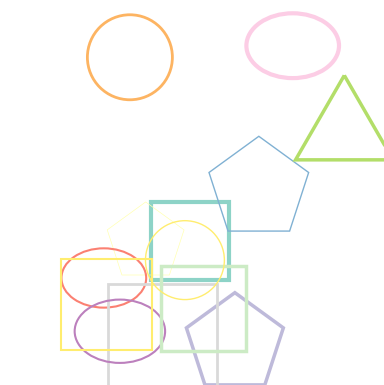[{"shape": "square", "thickness": 3, "radius": 0.51, "center": [0.494, 0.374]}, {"shape": "pentagon", "thickness": 0.5, "radius": 0.52, "center": [0.378, 0.371]}, {"shape": "pentagon", "thickness": 2.5, "radius": 0.66, "center": [0.61, 0.107]}, {"shape": "oval", "thickness": 1.5, "radius": 0.55, "center": [0.27, 0.278]}, {"shape": "pentagon", "thickness": 1, "radius": 0.68, "center": [0.672, 0.51]}, {"shape": "circle", "thickness": 2, "radius": 0.55, "center": [0.337, 0.851]}, {"shape": "triangle", "thickness": 2.5, "radius": 0.73, "center": [0.894, 0.658]}, {"shape": "oval", "thickness": 3, "radius": 0.6, "center": [0.76, 0.881]}, {"shape": "square", "thickness": 2, "radius": 0.71, "center": [0.422, 0.121]}, {"shape": "oval", "thickness": 1.5, "radius": 0.59, "center": [0.311, 0.14]}, {"shape": "square", "thickness": 2.5, "radius": 0.55, "center": [0.529, 0.199]}, {"shape": "square", "thickness": 1.5, "radius": 0.59, "center": [0.277, 0.21]}, {"shape": "circle", "thickness": 1, "radius": 0.51, "center": [0.48, 0.324]}]